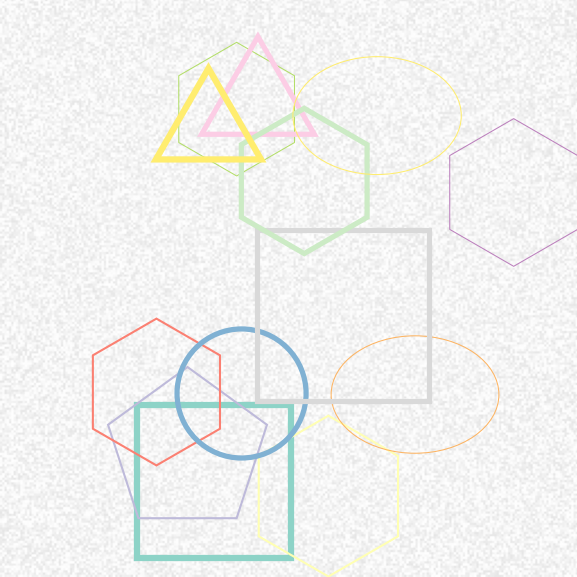[{"shape": "square", "thickness": 3, "radius": 0.66, "center": [0.371, 0.165]}, {"shape": "hexagon", "thickness": 1, "radius": 0.7, "center": [0.569, 0.14]}, {"shape": "pentagon", "thickness": 1, "radius": 0.72, "center": [0.325, 0.219]}, {"shape": "hexagon", "thickness": 1, "radius": 0.64, "center": [0.271, 0.32]}, {"shape": "circle", "thickness": 2.5, "radius": 0.56, "center": [0.418, 0.318]}, {"shape": "oval", "thickness": 0.5, "radius": 0.73, "center": [0.719, 0.316]}, {"shape": "hexagon", "thickness": 0.5, "radius": 0.58, "center": [0.41, 0.81]}, {"shape": "triangle", "thickness": 2.5, "radius": 0.56, "center": [0.447, 0.823]}, {"shape": "square", "thickness": 2.5, "radius": 0.74, "center": [0.594, 0.453]}, {"shape": "hexagon", "thickness": 0.5, "radius": 0.64, "center": [0.889, 0.666]}, {"shape": "hexagon", "thickness": 2.5, "radius": 0.63, "center": [0.527, 0.686]}, {"shape": "oval", "thickness": 0.5, "radius": 0.73, "center": [0.653, 0.799]}, {"shape": "triangle", "thickness": 3, "radius": 0.53, "center": [0.361, 0.776]}]